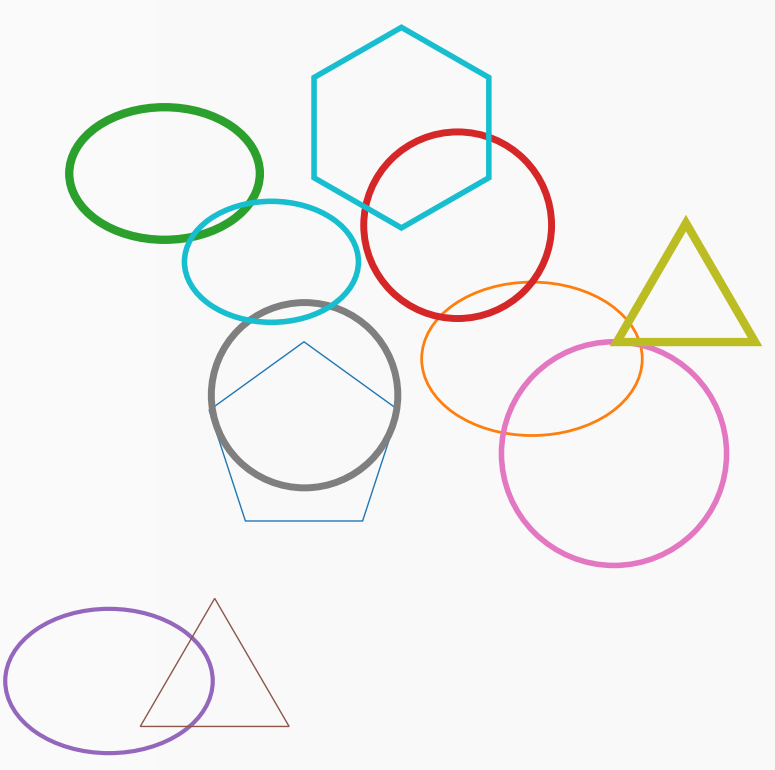[{"shape": "pentagon", "thickness": 0.5, "radius": 0.64, "center": [0.392, 0.427]}, {"shape": "oval", "thickness": 1, "radius": 0.71, "center": [0.686, 0.534]}, {"shape": "oval", "thickness": 3, "radius": 0.61, "center": [0.212, 0.775]}, {"shape": "circle", "thickness": 2.5, "radius": 0.61, "center": [0.591, 0.708]}, {"shape": "oval", "thickness": 1.5, "radius": 0.67, "center": [0.141, 0.116]}, {"shape": "triangle", "thickness": 0.5, "radius": 0.55, "center": [0.277, 0.112]}, {"shape": "circle", "thickness": 2, "radius": 0.73, "center": [0.792, 0.411]}, {"shape": "circle", "thickness": 2.5, "radius": 0.6, "center": [0.393, 0.487]}, {"shape": "triangle", "thickness": 3, "radius": 0.52, "center": [0.885, 0.607]}, {"shape": "hexagon", "thickness": 2, "radius": 0.65, "center": [0.518, 0.834]}, {"shape": "oval", "thickness": 2, "radius": 0.56, "center": [0.35, 0.66]}]